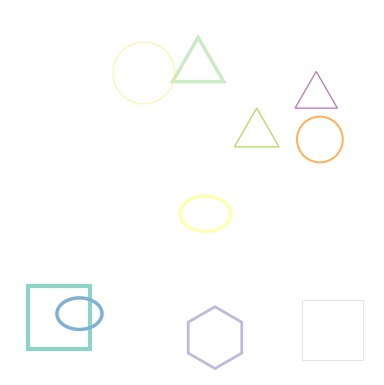[{"shape": "square", "thickness": 3, "radius": 0.41, "center": [0.153, 0.175]}, {"shape": "oval", "thickness": 2.5, "radius": 0.33, "center": [0.534, 0.445]}, {"shape": "hexagon", "thickness": 2, "radius": 0.4, "center": [0.558, 0.123]}, {"shape": "oval", "thickness": 2.5, "radius": 0.29, "center": [0.206, 0.185]}, {"shape": "circle", "thickness": 1.5, "radius": 0.3, "center": [0.831, 0.638]}, {"shape": "triangle", "thickness": 1, "radius": 0.34, "center": [0.667, 0.652]}, {"shape": "square", "thickness": 0.5, "radius": 0.39, "center": [0.864, 0.142]}, {"shape": "triangle", "thickness": 1, "radius": 0.32, "center": [0.821, 0.751]}, {"shape": "triangle", "thickness": 2.5, "radius": 0.38, "center": [0.515, 0.826]}, {"shape": "circle", "thickness": 0.5, "radius": 0.4, "center": [0.374, 0.81]}]